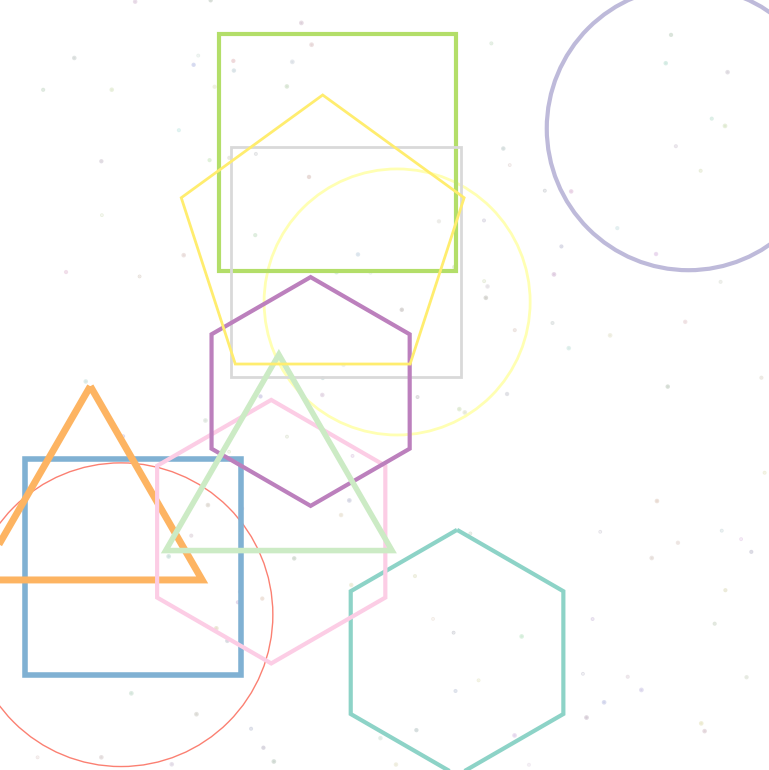[{"shape": "hexagon", "thickness": 1.5, "radius": 0.8, "center": [0.594, 0.152]}, {"shape": "circle", "thickness": 1, "radius": 0.86, "center": [0.516, 0.608]}, {"shape": "circle", "thickness": 1.5, "radius": 0.92, "center": [0.894, 0.833]}, {"shape": "circle", "thickness": 0.5, "radius": 0.99, "center": [0.157, 0.202]}, {"shape": "square", "thickness": 2, "radius": 0.7, "center": [0.173, 0.263]}, {"shape": "triangle", "thickness": 2.5, "radius": 0.84, "center": [0.117, 0.331]}, {"shape": "square", "thickness": 1.5, "radius": 0.77, "center": [0.438, 0.802]}, {"shape": "hexagon", "thickness": 1.5, "radius": 0.86, "center": [0.352, 0.31]}, {"shape": "square", "thickness": 1, "radius": 0.75, "center": [0.449, 0.66]}, {"shape": "hexagon", "thickness": 1.5, "radius": 0.74, "center": [0.403, 0.492]}, {"shape": "triangle", "thickness": 2, "radius": 0.85, "center": [0.362, 0.37]}, {"shape": "pentagon", "thickness": 1, "radius": 0.97, "center": [0.419, 0.683]}]